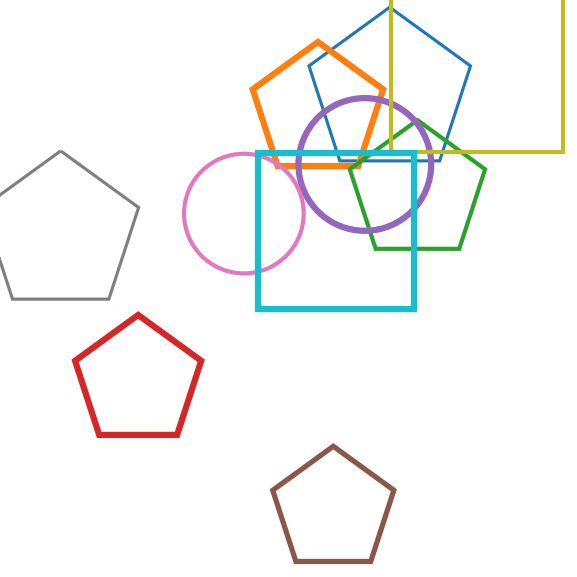[{"shape": "pentagon", "thickness": 1.5, "radius": 0.74, "center": [0.675, 0.84]}, {"shape": "pentagon", "thickness": 3, "radius": 0.59, "center": [0.551, 0.808]}, {"shape": "pentagon", "thickness": 2, "radius": 0.62, "center": [0.723, 0.668]}, {"shape": "pentagon", "thickness": 3, "radius": 0.57, "center": [0.239, 0.339]}, {"shape": "circle", "thickness": 3, "radius": 0.57, "center": [0.632, 0.714]}, {"shape": "pentagon", "thickness": 2.5, "radius": 0.55, "center": [0.577, 0.116]}, {"shape": "circle", "thickness": 2, "radius": 0.52, "center": [0.422, 0.629]}, {"shape": "pentagon", "thickness": 1.5, "radius": 0.71, "center": [0.105, 0.596]}, {"shape": "square", "thickness": 2, "radius": 0.74, "center": [0.826, 0.884]}, {"shape": "square", "thickness": 3, "radius": 0.68, "center": [0.582, 0.599]}]